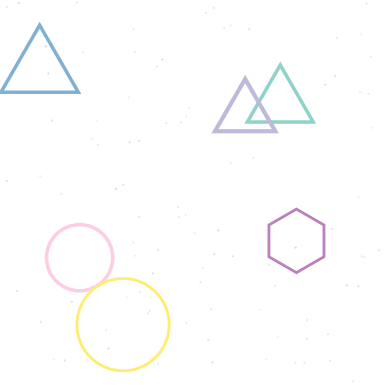[{"shape": "triangle", "thickness": 2.5, "radius": 0.49, "center": [0.728, 0.732]}, {"shape": "triangle", "thickness": 3, "radius": 0.45, "center": [0.637, 0.704]}, {"shape": "triangle", "thickness": 2.5, "radius": 0.58, "center": [0.103, 0.818]}, {"shape": "circle", "thickness": 2.5, "radius": 0.43, "center": [0.207, 0.331]}, {"shape": "hexagon", "thickness": 2, "radius": 0.41, "center": [0.77, 0.374]}, {"shape": "circle", "thickness": 2, "radius": 0.6, "center": [0.32, 0.157]}]